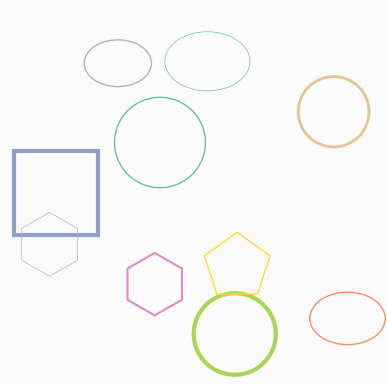[{"shape": "oval", "thickness": 0.5, "radius": 0.55, "center": [0.535, 0.841]}, {"shape": "circle", "thickness": 1, "radius": 0.59, "center": [0.413, 0.63]}, {"shape": "oval", "thickness": 1, "radius": 0.49, "center": [0.897, 0.173]}, {"shape": "square", "thickness": 3, "radius": 0.54, "center": [0.145, 0.499]}, {"shape": "hexagon", "thickness": 1.5, "radius": 0.41, "center": [0.399, 0.262]}, {"shape": "circle", "thickness": 3, "radius": 0.53, "center": [0.606, 0.133]}, {"shape": "pentagon", "thickness": 1, "radius": 0.44, "center": [0.612, 0.308]}, {"shape": "circle", "thickness": 2, "radius": 0.46, "center": [0.861, 0.71]}, {"shape": "oval", "thickness": 1, "radius": 0.43, "center": [0.304, 0.836]}, {"shape": "hexagon", "thickness": 0.5, "radius": 0.41, "center": [0.128, 0.365]}]